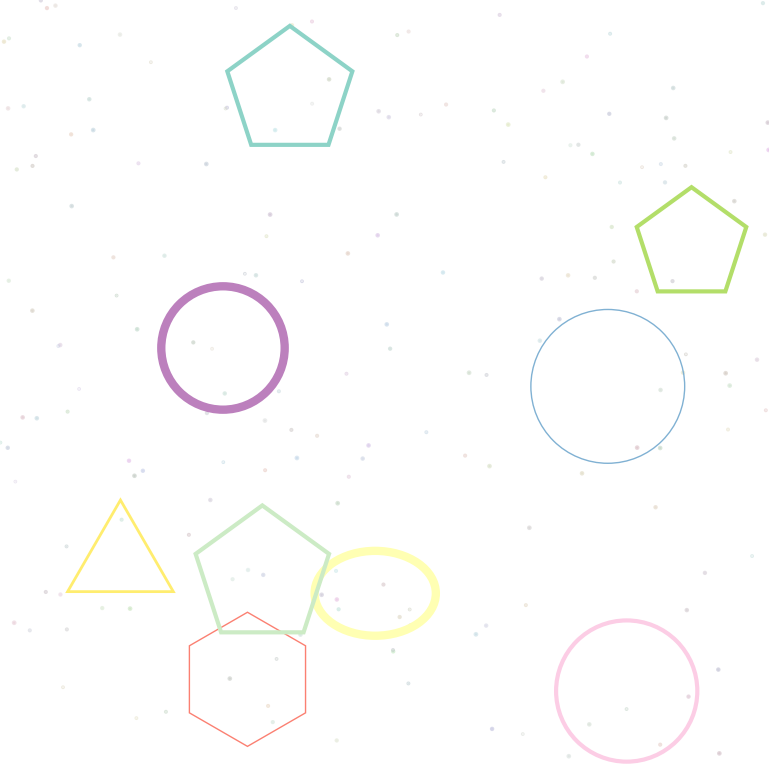[{"shape": "pentagon", "thickness": 1.5, "radius": 0.43, "center": [0.376, 0.881]}, {"shape": "oval", "thickness": 3, "radius": 0.39, "center": [0.487, 0.229]}, {"shape": "hexagon", "thickness": 0.5, "radius": 0.44, "center": [0.321, 0.118]}, {"shape": "circle", "thickness": 0.5, "radius": 0.5, "center": [0.789, 0.498]}, {"shape": "pentagon", "thickness": 1.5, "radius": 0.37, "center": [0.898, 0.682]}, {"shape": "circle", "thickness": 1.5, "radius": 0.46, "center": [0.814, 0.103]}, {"shape": "circle", "thickness": 3, "radius": 0.4, "center": [0.29, 0.548]}, {"shape": "pentagon", "thickness": 1.5, "radius": 0.46, "center": [0.341, 0.252]}, {"shape": "triangle", "thickness": 1, "radius": 0.4, "center": [0.156, 0.271]}]